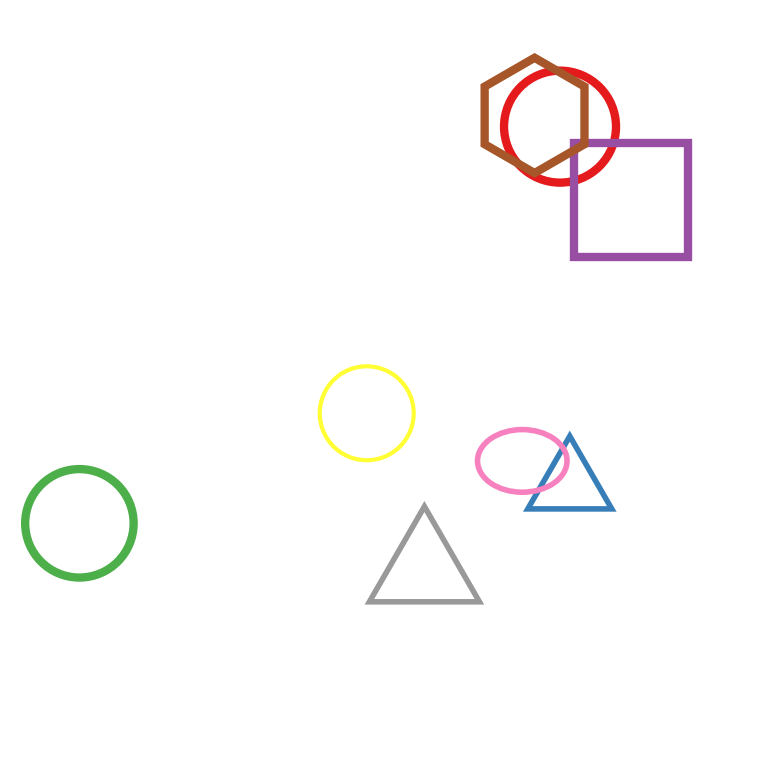[{"shape": "circle", "thickness": 3, "radius": 0.36, "center": [0.727, 0.836]}, {"shape": "triangle", "thickness": 2, "radius": 0.31, "center": [0.74, 0.371]}, {"shape": "circle", "thickness": 3, "radius": 0.35, "center": [0.103, 0.32]}, {"shape": "square", "thickness": 3, "radius": 0.37, "center": [0.82, 0.74]}, {"shape": "circle", "thickness": 1.5, "radius": 0.31, "center": [0.476, 0.463]}, {"shape": "hexagon", "thickness": 3, "radius": 0.37, "center": [0.694, 0.85]}, {"shape": "oval", "thickness": 2, "radius": 0.29, "center": [0.678, 0.401]}, {"shape": "triangle", "thickness": 2, "radius": 0.41, "center": [0.551, 0.26]}]